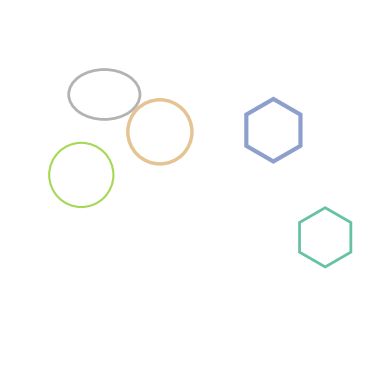[{"shape": "hexagon", "thickness": 2, "radius": 0.38, "center": [0.845, 0.384]}, {"shape": "hexagon", "thickness": 3, "radius": 0.41, "center": [0.71, 0.662]}, {"shape": "circle", "thickness": 1.5, "radius": 0.42, "center": [0.211, 0.546]}, {"shape": "circle", "thickness": 2.5, "radius": 0.42, "center": [0.415, 0.658]}, {"shape": "oval", "thickness": 2, "radius": 0.46, "center": [0.271, 0.755]}]